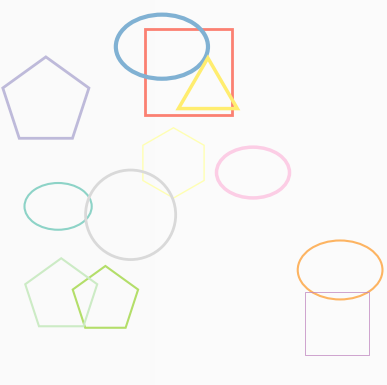[{"shape": "oval", "thickness": 1.5, "radius": 0.43, "center": [0.15, 0.464]}, {"shape": "hexagon", "thickness": 1, "radius": 0.46, "center": [0.448, 0.577]}, {"shape": "pentagon", "thickness": 2, "radius": 0.58, "center": [0.118, 0.735]}, {"shape": "square", "thickness": 2, "radius": 0.56, "center": [0.487, 0.813]}, {"shape": "oval", "thickness": 3, "radius": 0.59, "center": [0.418, 0.879]}, {"shape": "oval", "thickness": 1.5, "radius": 0.55, "center": [0.878, 0.299]}, {"shape": "pentagon", "thickness": 1.5, "radius": 0.44, "center": [0.272, 0.22]}, {"shape": "oval", "thickness": 2.5, "radius": 0.47, "center": [0.653, 0.552]}, {"shape": "circle", "thickness": 2, "radius": 0.58, "center": [0.337, 0.442]}, {"shape": "square", "thickness": 0.5, "radius": 0.41, "center": [0.87, 0.16]}, {"shape": "pentagon", "thickness": 1.5, "radius": 0.49, "center": [0.158, 0.232]}, {"shape": "triangle", "thickness": 2.5, "radius": 0.44, "center": [0.536, 0.762]}]